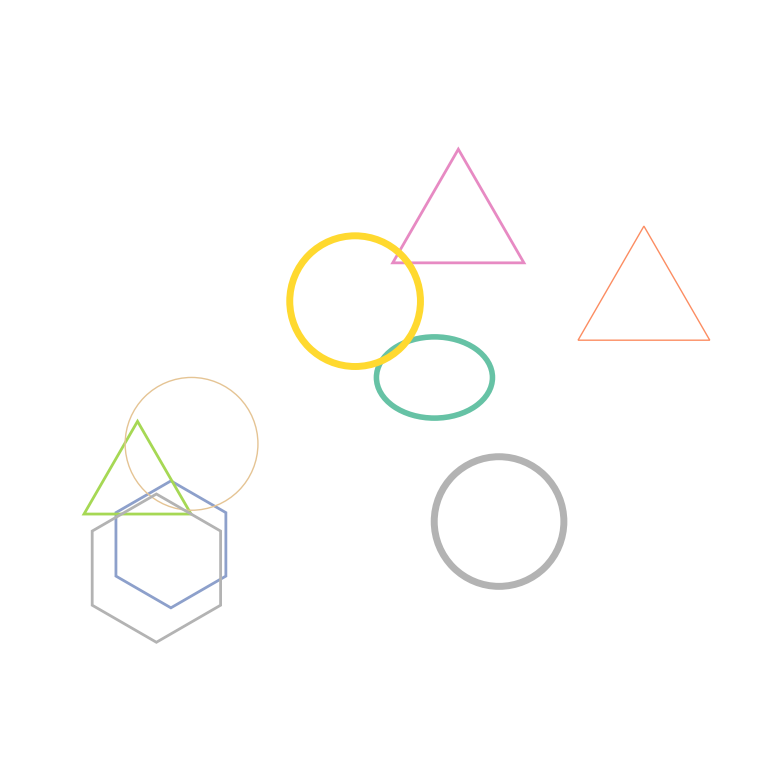[{"shape": "oval", "thickness": 2, "radius": 0.38, "center": [0.564, 0.51]}, {"shape": "triangle", "thickness": 0.5, "radius": 0.49, "center": [0.836, 0.608]}, {"shape": "hexagon", "thickness": 1, "radius": 0.41, "center": [0.222, 0.293]}, {"shape": "triangle", "thickness": 1, "radius": 0.49, "center": [0.595, 0.708]}, {"shape": "triangle", "thickness": 1, "radius": 0.4, "center": [0.179, 0.373]}, {"shape": "circle", "thickness": 2.5, "radius": 0.42, "center": [0.461, 0.609]}, {"shape": "circle", "thickness": 0.5, "radius": 0.43, "center": [0.249, 0.424]}, {"shape": "circle", "thickness": 2.5, "radius": 0.42, "center": [0.648, 0.323]}, {"shape": "hexagon", "thickness": 1, "radius": 0.48, "center": [0.203, 0.262]}]